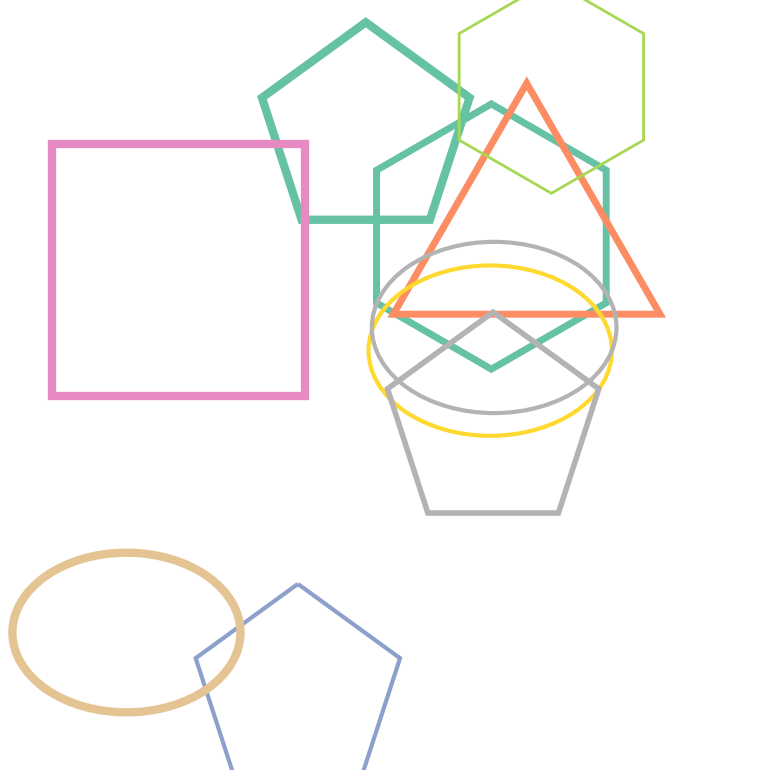[{"shape": "hexagon", "thickness": 2.5, "radius": 0.86, "center": [0.638, 0.693]}, {"shape": "pentagon", "thickness": 3, "radius": 0.71, "center": [0.475, 0.829]}, {"shape": "triangle", "thickness": 2.5, "radius": 1.0, "center": [0.684, 0.692]}, {"shape": "pentagon", "thickness": 1.5, "radius": 0.7, "center": [0.387, 0.102]}, {"shape": "square", "thickness": 3, "radius": 0.82, "center": [0.232, 0.65]}, {"shape": "hexagon", "thickness": 1, "radius": 0.69, "center": [0.716, 0.887]}, {"shape": "oval", "thickness": 1.5, "radius": 0.79, "center": [0.637, 0.545]}, {"shape": "oval", "thickness": 3, "radius": 0.74, "center": [0.164, 0.179]}, {"shape": "pentagon", "thickness": 2, "radius": 0.72, "center": [0.64, 0.45]}, {"shape": "oval", "thickness": 1.5, "radius": 0.79, "center": [0.642, 0.575]}]